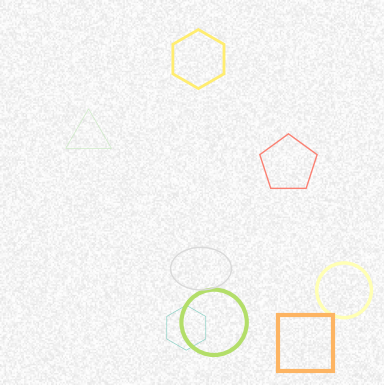[{"shape": "hexagon", "thickness": 0.5, "radius": 0.29, "center": [0.484, 0.149]}, {"shape": "circle", "thickness": 2.5, "radius": 0.36, "center": [0.894, 0.246]}, {"shape": "pentagon", "thickness": 1, "radius": 0.39, "center": [0.749, 0.574]}, {"shape": "square", "thickness": 3, "radius": 0.36, "center": [0.793, 0.109]}, {"shape": "circle", "thickness": 3, "radius": 0.42, "center": [0.556, 0.163]}, {"shape": "oval", "thickness": 1, "radius": 0.4, "center": [0.522, 0.302]}, {"shape": "triangle", "thickness": 0.5, "radius": 0.34, "center": [0.23, 0.649]}, {"shape": "hexagon", "thickness": 2, "radius": 0.38, "center": [0.515, 0.847]}]